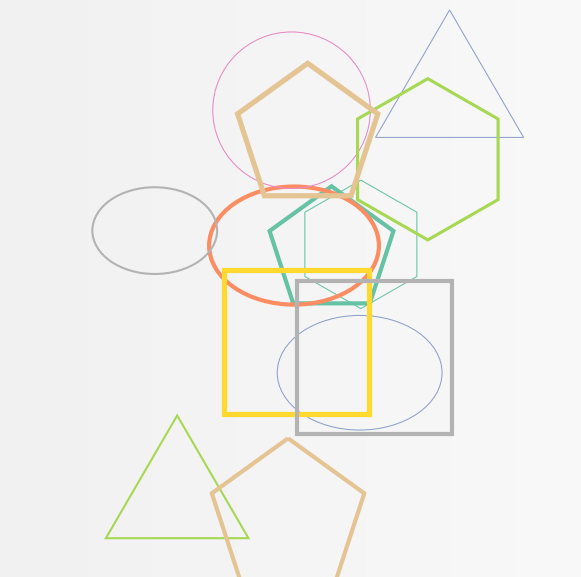[{"shape": "hexagon", "thickness": 0.5, "radius": 0.56, "center": [0.621, 0.576]}, {"shape": "pentagon", "thickness": 2, "radius": 0.56, "center": [0.57, 0.564]}, {"shape": "oval", "thickness": 2, "radius": 0.73, "center": [0.506, 0.574]}, {"shape": "oval", "thickness": 0.5, "radius": 0.71, "center": [0.619, 0.354]}, {"shape": "triangle", "thickness": 0.5, "radius": 0.74, "center": [0.773, 0.835]}, {"shape": "circle", "thickness": 0.5, "radius": 0.68, "center": [0.502, 0.808]}, {"shape": "hexagon", "thickness": 1.5, "radius": 0.7, "center": [0.736, 0.723]}, {"shape": "triangle", "thickness": 1, "radius": 0.71, "center": [0.305, 0.138]}, {"shape": "square", "thickness": 2.5, "radius": 0.62, "center": [0.511, 0.407]}, {"shape": "pentagon", "thickness": 2.5, "radius": 0.63, "center": [0.529, 0.763]}, {"shape": "pentagon", "thickness": 2, "radius": 0.69, "center": [0.496, 0.102]}, {"shape": "square", "thickness": 2, "radius": 0.66, "center": [0.644, 0.38]}, {"shape": "oval", "thickness": 1, "radius": 0.54, "center": [0.266, 0.6]}]